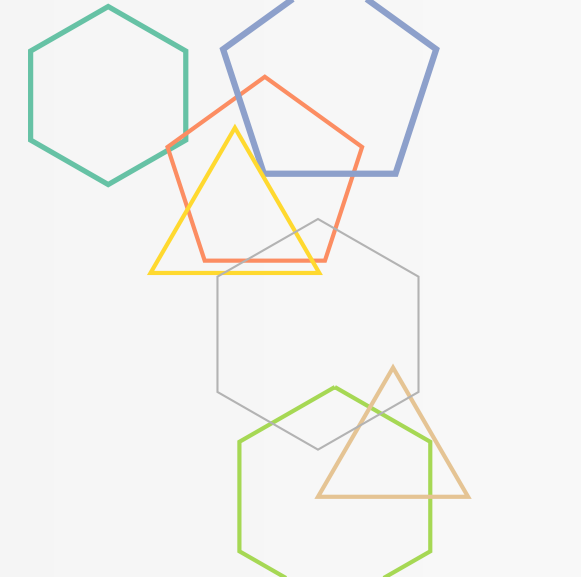[{"shape": "hexagon", "thickness": 2.5, "radius": 0.77, "center": [0.186, 0.834]}, {"shape": "pentagon", "thickness": 2, "radius": 0.88, "center": [0.456, 0.69]}, {"shape": "pentagon", "thickness": 3, "radius": 0.96, "center": [0.567, 0.854]}, {"shape": "hexagon", "thickness": 2, "radius": 0.95, "center": [0.576, 0.139]}, {"shape": "triangle", "thickness": 2, "radius": 0.84, "center": [0.404, 0.61]}, {"shape": "triangle", "thickness": 2, "radius": 0.75, "center": [0.676, 0.213]}, {"shape": "hexagon", "thickness": 1, "radius": 1.0, "center": [0.547, 0.42]}]